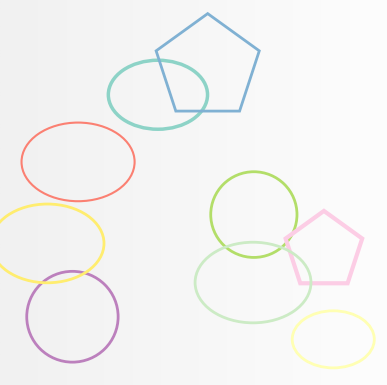[{"shape": "oval", "thickness": 2.5, "radius": 0.64, "center": [0.408, 0.754]}, {"shape": "oval", "thickness": 2, "radius": 0.53, "center": [0.86, 0.119]}, {"shape": "oval", "thickness": 1.5, "radius": 0.73, "center": [0.201, 0.579]}, {"shape": "pentagon", "thickness": 2, "radius": 0.7, "center": [0.536, 0.825]}, {"shape": "circle", "thickness": 2, "radius": 0.56, "center": [0.655, 0.443]}, {"shape": "pentagon", "thickness": 3, "radius": 0.52, "center": [0.836, 0.348]}, {"shape": "circle", "thickness": 2, "radius": 0.59, "center": [0.187, 0.177]}, {"shape": "oval", "thickness": 2, "radius": 0.75, "center": [0.653, 0.266]}, {"shape": "oval", "thickness": 2, "radius": 0.73, "center": [0.122, 0.368]}]